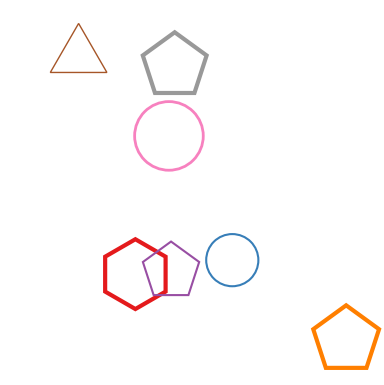[{"shape": "hexagon", "thickness": 3, "radius": 0.45, "center": [0.352, 0.288]}, {"shape": "circle", "thickness": 1.5, "radius": 0.34, "center": [0.603, 0.324]}, {"shape": "pentagon", "thickness": 1.5, "radius": 0.38, "center": [0.444, 0.296]}, {"shape": "pentagon", "thickness": 3, "radius": 0.45, "center": [0.899, 0.117]}, {"shape": "triangle", "thickness": 1, "radius": 0.42, "center": [0.204, 0.854]}, {"shape": "circle", "thickness": 2, "radius": 0.45, "center": [0.439, 0.647]}, {"shape": "pentagon", "thickness": 3, "radius": 0.44, "center": [0.454, 0.829]}]